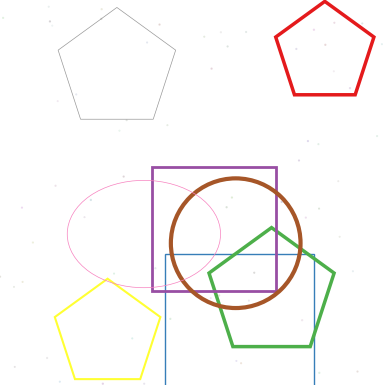[{"shape": "pentagon", "thickness": 2.5, "radius": 0.67, "center": [0.844, 0.862]}, {"shape": "square", "thickness": 1, "radius": 0.97, "center": [0.623, 0.147]}, {"shape": "pentagon", "thickness": 2.5, "radius": 0.85, "center": [0.705, 0.238]}, {"shape": "square", "thickness": 2, "radius": 0.81, "center": [0.556, 0.405]}, {"shape": "pentagon", "thickness": 1.5, "radius": 0.72, "center": [0.279, 0.132]}, {"shape": "circle", "thickness": 3, "radius": 0.84, "center": [0.612, 0.368]}, {"shape": "oval", "thickness": 0.5, "radius": 1.0, "center": [0.374, 0.392]}, {"shape": "pentagon", "thickness": 0.5, "radius": 0.8, "center": [0.304, 0.82]}]